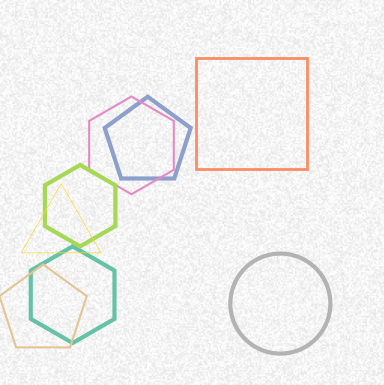[{"shape": "hexagon", "thickness": 3, "radius": 0.63, "center": [0.189, 0.235]}, {"shape": "square", "thickness": 2, "radius": 0.72, "center": [0.653, 0.705]}, {"shape": "pentagon", "thickness": 3, "radius": 0.59, "center": [0.384, 0.631]}, {"shape": "hexagon", "thickness": 1.5, "radius": 0.63, "center": [0.341, 0.622]}, {"shape": "hexagon", "thickness": 3, "radius": 0.53, "center": [0.208, 0.466]}, {"shape": "triangle", "thickness": 0.5, "radius": 0.6, "center": [0.159, 0.403]}, {"shape": "pentagon", "thickness": 1.5, "radius": 0.6, "center": [0.112, 0.194]}, {"shape": "circle", "thickness": 3, "radius": 0.65, "center": [0.728, 0.211]}]